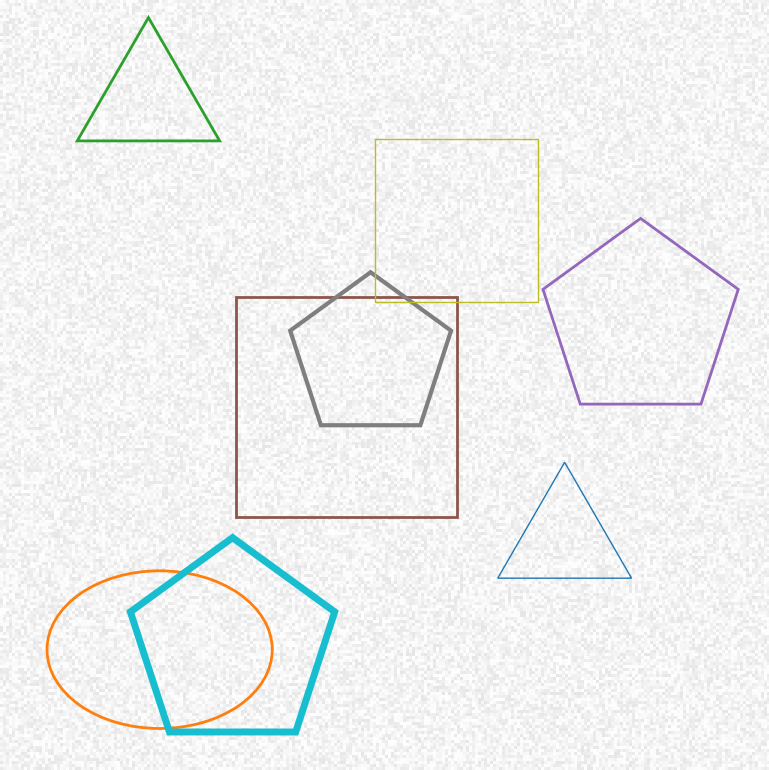[{"shape": "triangle", "thickness": 0.5, "radius": 0.5, "center": [0.733, 0.299]}, {"shape": "oval", "thickness": 1, "radius": 0.73, "center": [0.207, 0.156]}, {"shape": "triangle", "thickness": 1, "radius": 0.53, "center": [0.193, 0.87]}, {"shape": "pentagon", "thickness": 1, "radius": 0.67, "center": [0.832, 0.583]}, {"shape": "square", "thickness": 1, "radius": 0.72, "center": [0.45, 0.471]}, {"shape": "pentagon", "thickness": 1.5, "radius": 0.55, "center": [0.481, 0.537]}, {"shape": "square", "thickness": 0.5, "radius": 0.53, "center": [0.593, 0.714]}, {"shape": "pentagon", "thickness": 2.5, "radius": 0.7, "center": [0.302, 0.162]}]